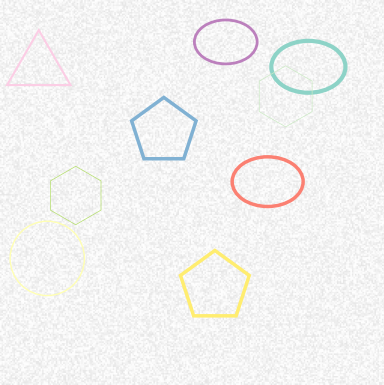[{"shape": "oval", "thickness": 3, "radius": 0.48, "center": [0.801, 0.827]}, {"shape": "circle", "thickness": 1, "radius": 0.48, "center": [0.123, 0.329]}, {"shape": "oval", "thickness": 2.5, "radius": 0.46, "center": [0.695, 0.528]}, {"shape": "pentagon", "thickness": 2.5, "radius": 0.44, "center": [0.426, 0.659]}, {"shape": "hexagon", "thickness": 0.5, "radius": 0.38, "center": [0.197, 0.492]}, {"shape": "triangle", "thickness": 1.5, "radius": 0.48, "center": [0.101, 0.827]}, {"shape": "oval", "thickness": 2, "radius": 0.41, "center": [0.586, 0.891]}, {"shape": "hexagon", "thickness": 0.5, "radius": 0.4, "center": [0.742, 0.75]}, {"shape": "pentagon", "thickness": 2.5, "radius": 0.47, "center": [0.558, 0.256]}]